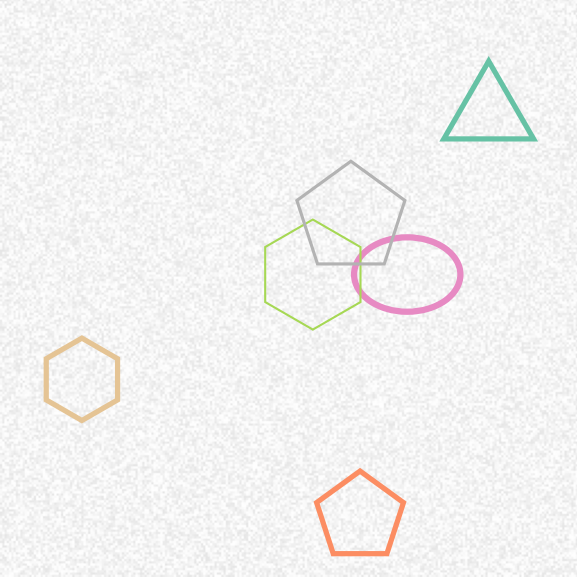[{"shape": "triangle", "thickness": 2.5, "radius": 0.45, "center": [0.846, 0.803]}, {"shape": "pentagon", "thickness": 2.5, "radius": 0.4, "center": [0.623, 0.104]}, {"shape": "oval", "thickness": 3, "radius": 0.46, "center": [0.705, 0.524]}, {"shape": "hexagon", "thickness": 1, "radius": 0.48, "center": [0.542, 0.524]}, {"shape": "hexagon", "thickness": 2.5, "radius": 0.36, "center": [0.142, 0.342]}, {"shape": "pentagon", "thickness": 1.5, "radius": 0.49, "center": [0.608, 0.622]}]